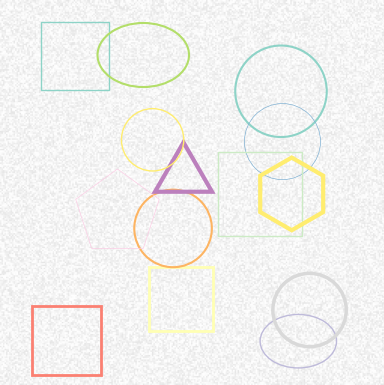[{"shape": "square", "thickness": 1, "radius": 0.44, "center": [0.194, 0.855]}, {"shape": "circle", "thickness": 1.5, "radius": 0.59, "center": [0.73, 0.763]}, {"shape": "square", "thickness": 2, "radius": 0.42, "center": [0.47, 0.223]}, {"shape": "oval", "thickness": 1, "radius": 0.5, "center": [0.775, 0.114]}, {"shape": "square", "thickness": 2, "radius": 0.45, "center": [0.172, 0.116]}, {"shape": "circle", "thickness": 0.5, "radius": 0.49, "center": [0.734, 0.632]}, {"shape": "circle", "thickness": 1.5, "radius": 0.5, "center": [0.45, 0.407]}, {"shape": "oval", "thickness": 1.5, "radius": 0.59, "center": [0.372, 0.857]}, {"shape": "pentagon", "thickness": 0.5, "radius": 0.57, "center": [0.305, 0.447]}, {"shape": "circle", "thickness": 2.5, "radius": 0.48, "center": [0.804, 0.195]}, {"shape": "triangle", "thickness": 3, "radius": 0.43, "center": [0.477, 0.545]}, {"shape": "square", "thickness": 1, "radius": 0.55, "center": [0.676, 0.497]}, {"shape": "circle", "thickness": 1, "radius": 0.4, "center": [0.396, 0.637]}, {"shape": "hexagon", "thickness": 3, "radius": 0.47, "center": [0.758, 0.496]}]